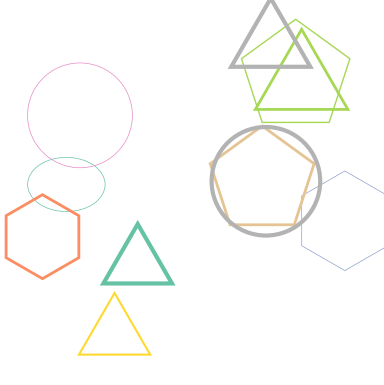[{"shape": "triangle", "thickness": 3, "radius": 0.51, "center": [0.358, 0.315]}, {"shape": "oval", "thickness": 0.5, "radius": 0.5, "center": [0.172, 0.521]}, {"shape": "hexagon", "thickness": 2, "radius": 0.55, "center": [0.11, 0.385]}, {"shape": "hexagon", "thickness": 0.5, "radius": 0.65, "center": [0.896, 0.427]}, {"shape": "circle", "thickness": 0.5, "radius": 0.68, "center": [0.208, 0.7]}, {"shape": "triangle", "thickness": 2, "radius": 0.69, "center": [0.783, 0.785]}, {"shape": "pentagon", "thickness": 1, "radius": 0.74, "center": [0.768, 0.802]}, {"shape": "triangle", "thickness": 1.5, "radius": 0.53, "center": [0.298, 0.132]}, {"shape": "pentagon", "thickness": 2, "radius": 0.71, "center": [0.681, 0.531]}, {"shape": "triangle", "thickness": 3, "radius": 0.59, "center": [0.703, 0.886]}, {"shape": "circle", "thickness": 3, "radius": 0.71, "center": [0.691, 0.529]}]